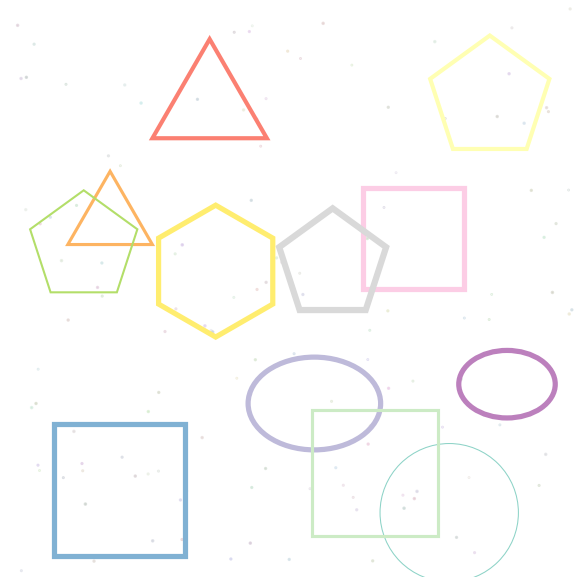[{"shape": "circle", "thickness": 0.5, "radius": 0.6, "center": [0.778, 0.111]}, {"shape": "pentagon", "thickness": 2, "radius": 0.54, "center": [0.848, 0.829]}, {"shape": "oval", "thickness": 2.5, "radius": 0.57, "center": [0.544, 0.3]}, {"shape": "triangle", "thickness": 2, "radius": 0.57, "center": [0.363, 0.817]}, {"shape": "square", "thickness": 2.5, "radius": 0.57, "center": [0.207, 0.151]}, {"shape": "triangle", "thickness": 1.5, "radius": 0.42, "center": [0.191, 0.618]}, {"shape": "pentagon", "thickness": 1, "radius": 0.49, "center": [0.145, 0.572]}, {"shape": "square", "thickness": 2.5, "radius": 0.44, "center": [0.716, 0.587]}, {"shape": "pentagon", "thickness": 3, "radius": 0.49, "center": [0.576, 0.541]}, {"shape": "oval", "thickness": 2.5, "radius": 0.42, "center": [0.878, 0.334]}, {"shape": "square", "thickness": 1.5, "radius": 0.55, "center": [0.65, 0.179]}, {"shape": "hexagon", "thickness": 2.5, "radius": 0.57, "center": [0.373, 0.53]}]